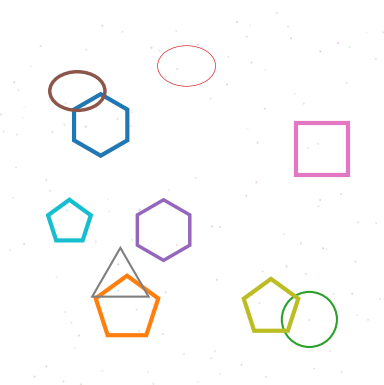[{"shape": "hexagon", "thickness": 3, "radius": 0.4, "center": [0.262, 0.676]}, {"shape": "pentagon", "thickness": 3, "radius": 0.43, "center": [0.33, 0.198]}, {"shape": "circle", "thickness": 1.5, "radius": 0.36, "center": [0.804, 0.17]}, {"shape": "oval", "thickness": 0.5, "radius": 0.38, "center": [0.485, 0.829]}, {"shape": "hexagon", "thickness": 2.5, "radius": 0.39, "center": [0.425, 0.402]}, {"shape": "oval", "thickness": 2.5, "radius": 0.36, "center": [0.201, 0.764]}, {"shape": "square", "thickness": 3, "radius": 0.34, "center": [0.837, 0.612]}, {"shape": "triangle", "thickness": 1.5, "radius": 0.42, "center": [0.313, 0.272]}, {"shape": "pentagon", "thickness": 3, "radius": 0.37, "center": [0.704, 0.201]}, {"shape": "pentagon", "thickness": 3, "radius": 0.29, "center": [0.18, 0.423]}]